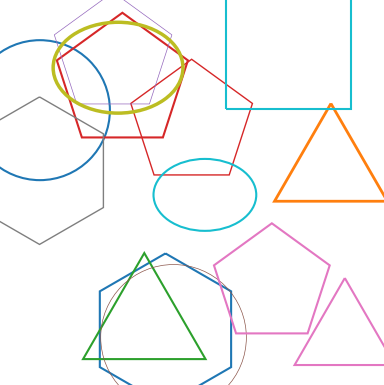[{"shape": "hexagon", "thickness": 1.5, "radius": 0.98, "center": [0.43, 0.145]}, {"shape": "circle", "thickness": 1.5, "radius": 0.91, "center": [0.104, 0.714]}, {"shape": "triangle", "thickness": 2, "radius": 0.85, "center": [0.86, 0.562]}, {"shape": "triangle", "thickness": 1.5, "radius": 0.92, "center": [0.375, 0.159]}, {"shape": "pentagon", "thickness": 1, "radius": 0.83, "center": [0.498, 0.68]}, {"shape": "pentagon", "thickness": 1.5, "radius": 0.89, "center": [0.318, 0.788]}, {"shape": "pentagon", "thickness": 0.5, "radius": 0.8, "center": [0.294, 0.86]}, {"shape": "circle", "thickness": 0.5, "radius": 0.95, "center": [0.451, 0.124]}, {"shape": "pentagon", "thickness": 1.5, "radius": 0.79, "center": [0.706, 0.262]}, {"shape": "triangle", "thickness": 1.5, "radius": 0.75, "center": [0.896, 0.127]}, {"shape": "hexagon", "thickness": 1, "radius": 0.96, "center": [0.103, 0.557]}, {"shape": "oval", "thickness": 2.5, "radius": 0.84, "center": [0.307, 0.824]}, {"shape": "square", "thickness": 1.5, "radius": 0.81, "center": [0.749, 0.879]}, {"shape": "oval", "thickness": 1.5, "radius": 0.67, "center": [0.532, 0.494]}]